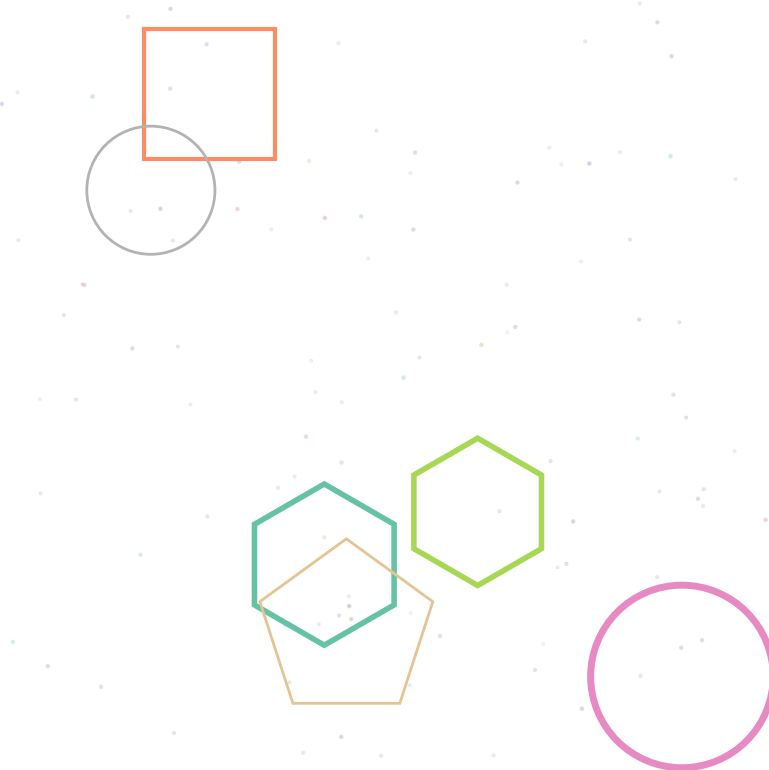[{"shape": "hexagon", "thickness": 2, "radius": 0.52, "center": [0.421, 0.267]}, {"shape": "square", "thickness": 1.5, "radius": 0.42, "center": [0.272, 0.878]}, {"shape": "circle", "thickness": 2.5, "radius": 0.59, "center": [0.886, 0.121]}, {"shape": "hexagon", "thickness": 2, "radius": 0.48, "center": [0.62, 0.335]}, {"shape": "pentagon", "thickness": 1, "radius": 0.59, "center": [0.45, 0.182]}, {"shape": "circle", "thickness": 1, "radius": 0.42, "center": [0.196, 0.753]}]